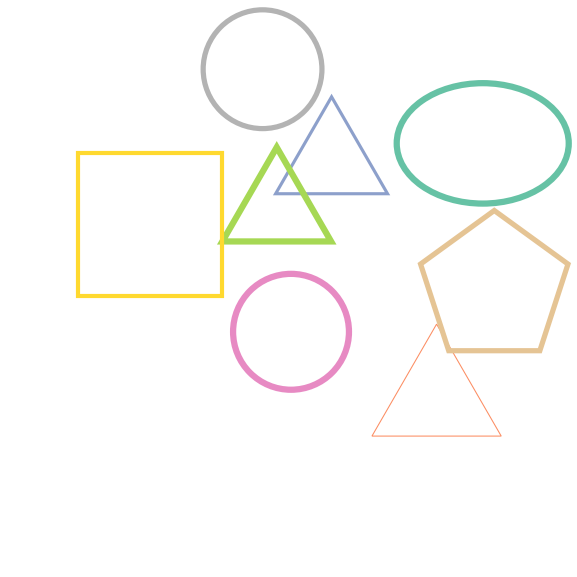[{"shape": "oval", "thickness": 3, "radius": 0.74, "center": [0.836, 0.751]}, {"shape": "triangle", "thickness": 0.5, "radius": 0.65, "center": [0.756, 0.309]}, {"shape": "triangle", "thickness": 1.5, "radius": 0.56, "center": [0.574, 0.72]}, {"shape": "circle", "thickness": 3, "radius": 0.5, "center": [0.504, 0.425]}, {"shape": "triangle", "thickness": 3, "radius": 0.54, "center": [0.479, 0.635]}, {"shape": "square", "thickness": 2, "radius": 0.62, "center": [0.26, 0.61]}, {"shape": "pentagon", "thickness": 2.5, "radius": 0.67, "center": [0.856, 0.5]}, {"shape": "circle", "thickness": 2.5, "radius": 0.51, "center": [0.455, 0.879]}]